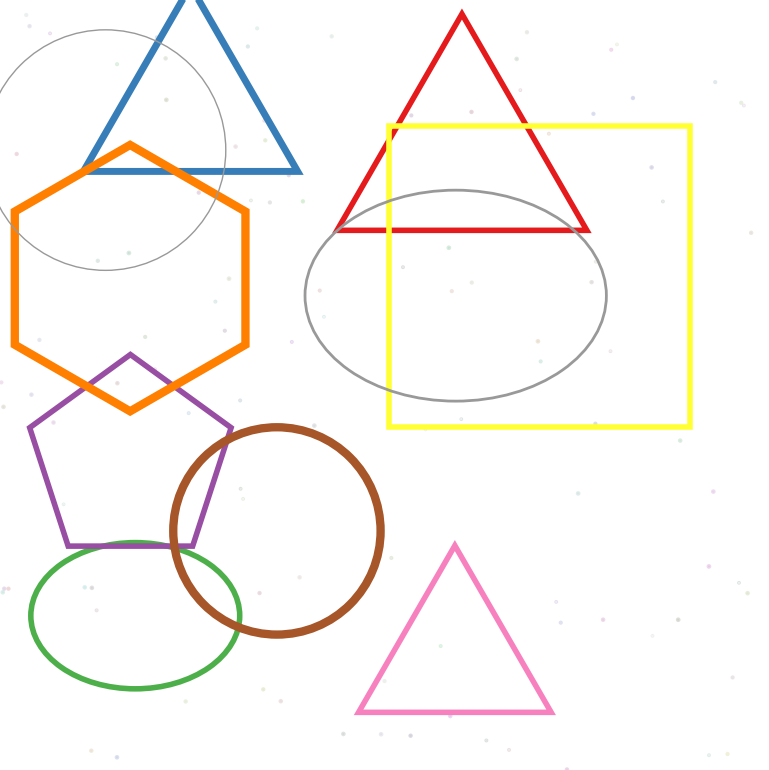[{"shape": "triangle", "thickness": 2, "radius": 0.94, "center": [0.6, 0.795]}, {"shape": "triangle", "thickness": 2.5, "radius": 0.8, "center": [0.247, 0.858]}, {"shape": "oval", "thickness": 2, "radius": 0.68, "center": [0.176, 0.2]}, {"shape": "pentagon", "thickness": 2, "radius": 0.69, "center": [0.169, 0.402]}, {"shape": "hexagon", "thickness": 3, "radius": 0.86, "center": [0.169, 0.639]}, {"shape": "square", "thickness": 2, "radius": 0.98, "center": [0.701, 0.641]}, {"shape": "circle", "thickness": 3, "radius": 0.67, "center": [0.36, 0.31]}, {"shape": "triangle", "thickness": 2, "radius": 0.72, "center": [0.591, 0.147]}, {"shape": "oval", "thickness": 1, "radius": 0.98, "center": [0.592, 0.616]}, {"shape": "circle", "thickness": 0.5, "radius": 0.78, "center": [0.137, 0.805]}]